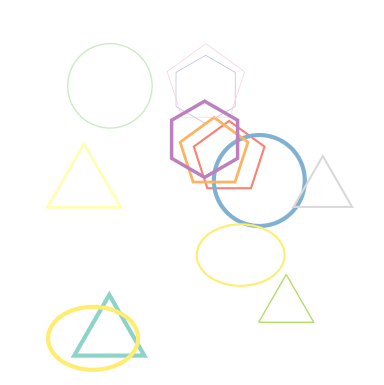[{"shape": "triangle", "thickness": 3, "radius": 0.53, "center": [0.284, 0.129]}, {"shape": "triangle", "thickness": 2, "radius": 0.55, "center": [0.218, 0.517]}, {"shape": "hexagon", "thickness": 0.5, "radius": 0.44, "center": [0.534, 0.768]}, {"shape": "pentagon", "thickness": 1.5, "radius": 0.48, "center": [0.595, 0.589]}, {"shape": "circle", "thickness": 3, "radius": 0.59, "center": [0.674, 0.531]}, {"shape": "pentagon", "thickness": 2, "radius": 0.46, "center": [0.556, 0.602]}, {"shape": "triangle", "thickness": 1, "radius": 0.41, "center": [0.743, 0.204]}, {"shape": "pentagon", "thickness": 0.5, "radius": 0.53, "center": [0.535, 0.781]}, {"shape": "triangle", "thickness": 1.5, "radius": 0.44, "center": [0.838, 0.507]}, {"shape": "hexagon", "thickness": 2.5, "radius": 0.49, "center": [0.531, 0.638]}, {"shape": "circle", "thickness": 1, "radius": 0.55, "center": [0.286, 0.777]}, {"shape": "oval", "thickness": 1.5, "radius": 0.57, "center": [0.625, 0.337]}, {"shape": "oval", "thickness": 3, "radius": 0.58, "center": [0.242, 0.121]}]